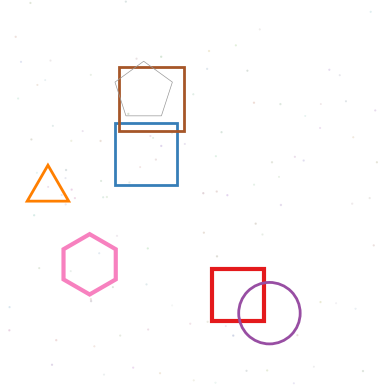[{"shape": "square", "thickness": 3, "radius": 0.34, "center": [0.618, 0.233]}, {"shape": "square", "thickness": 2, "radius": 0.4, "center": [0.379, 0.6]}, {"shape": "circle", "thickness": 2, "radius": 0.4, "center": [0.7, 0.187]}, {"shape": "triangle", "thickness": 2, "radius": 0.31, "center": [0.125, 0.509]}, {"shape": "square", "thickness": 2, "radius": 0.42, "center": [0.393, 0.743]}, {"shape": "hexagon", "thickness": 3, "radius": 0.39, "center": [0.233, 0.313]}, {"shape": "pentagon", "thickness": 0.5, "radius": 0.39, "center": [0.373, 0.763]}]